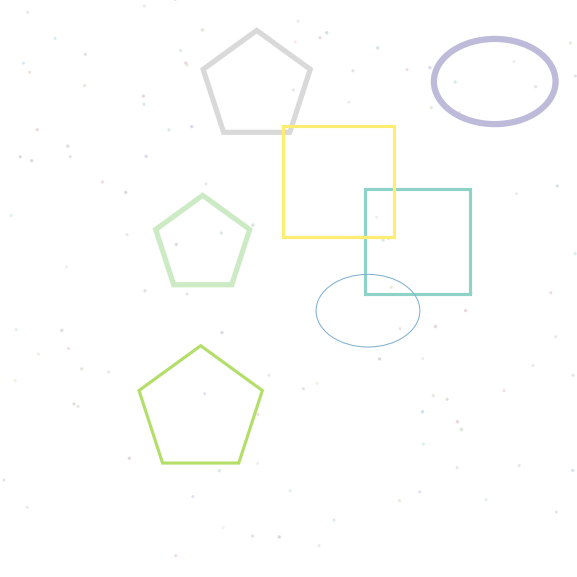[{"shape": "square", "thickness": 1.5, "radius": 0.46, "center": [0.724, 0.581]}, {"shape": "oval", "thickness": 3, "radius": 0.53, "center": [0.857, 0.858]}, {"shape": "oval", "thickness": 0.5, "radius": 0.45, "center": [0.637, 0.461]}, {"shape": "pentagon", "thickness": 1.5, "radius": 0.56, "center": [0.347, 0.288]}, {"shape": "pentagon", "thickness": 2.5, "radius": 0.49, "center": [0.444, 0.849]}, {"shape": "pentagon", "thickness": 2.5, "radius": 0.43, "center": [0.351, 0.575]}, {"shape": "square", "thickness": 1.5, "radius": 0.48, "center": [0.587, 0.685]}]